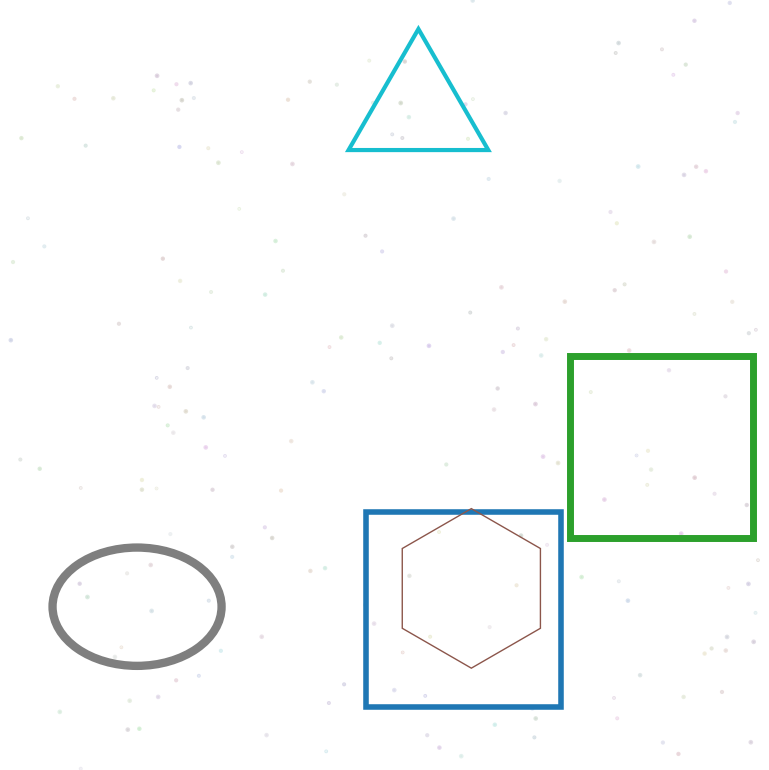[{"shape": "square", "thickness": 2, "radius": 0.63, "center": [0.602, 0.209]}, {"shape": "square", "thickness": 2.5, "radius": 0.59, "center": [0.859, 0.42]}, {"shape": "hexagon", "thickness": 0.5, "radius": 0.52, "center": [0.612, 0.236]}, {"shape": "oval", "thickness": 3, "radius": 0.55, "center": [0.178, 0.212]}, {"shape": "triangle", "thickness": 1.5, "radius": 0.52, "center": [0.543, 0.858]}]